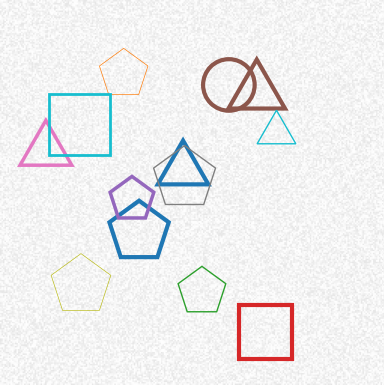[{"shape": "triangle", "thickness": 3, "radius": 0.38, "center": [0.475, 0.559]}, {"shape": "pentagon", "thickness": 3, "radius": 0.4, "center": [0.361, 0.398]}, {"shape": "pentagon", "thickness": 0.5, "radius": 0.33, "center": [0.321, 0.808]}, {"shape": "pentagon", "thickness": 1, "radius": 0.33, "center": [0.525, 0.243]}, {"shape": "square", "thickness": 3, "radius": 0.35, "center": [0.689, 0.137]}, {"shape": "pentagon", "thickness": 2.5, "radius": 0.3, "center": [0.343, 0.482]}, {"shape": "triangle", "thickness": 3, "radius": 0.42, "center": [0.667, 0.761]}, {"shape": "circle", "thickness": 3, "radius": 0.33, "center": [0.594, 0.779]}, {"shape": "triangle", "thickness": 2.5, "radius": 0.39, "center": [0.119, 0.61]}, {"shape": "pentagon", "thickness": 1, "radius": 0.42, "center": [0.479, 0.537]}, {"shape": "pentagon", "thickness": 0.5, "radius": 0.41, "center": [0.21, 0.26]}, {"shape": "triangle", "thickness": 1, "radius": 0.29, "center": [0.718, 0.656]}, {"shape": "square", "thickness": 2, "radius": 0.39, "center": [0.206, 0.677]}]